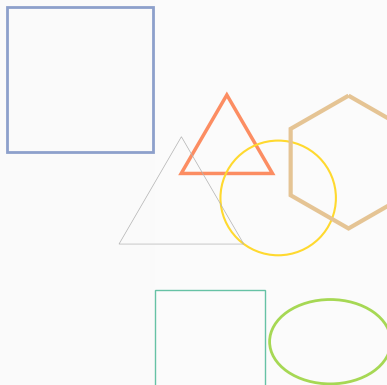[{"shape": "square", "thickness": 1, "radius": 0.71, "center": [0.542, 0.104]}, {"shape": "triangle", "thickness": 2.5, "radius": 0.68, "center": [0.585, 0.617]}, {"shape": "square", "thickness": 2, "radius": 0.94, "center": [0.207, 0.794]}, {"shape": "oval", "thickness": 2, "radius": 0.78, "center": [0.852, 0.112]}, {"shape": "circle", "thickness": 1.5, "radius": 0.74, "center": [0.718, 0.486]}, {"shape": "hexagon", "thickness": 3, "radius": 0.86, "center": [0.899, 0.579]}, {"shape": "triangle", "thickness": 0.5, "radius": 0.93, "center": [0.468, 0.459]}]